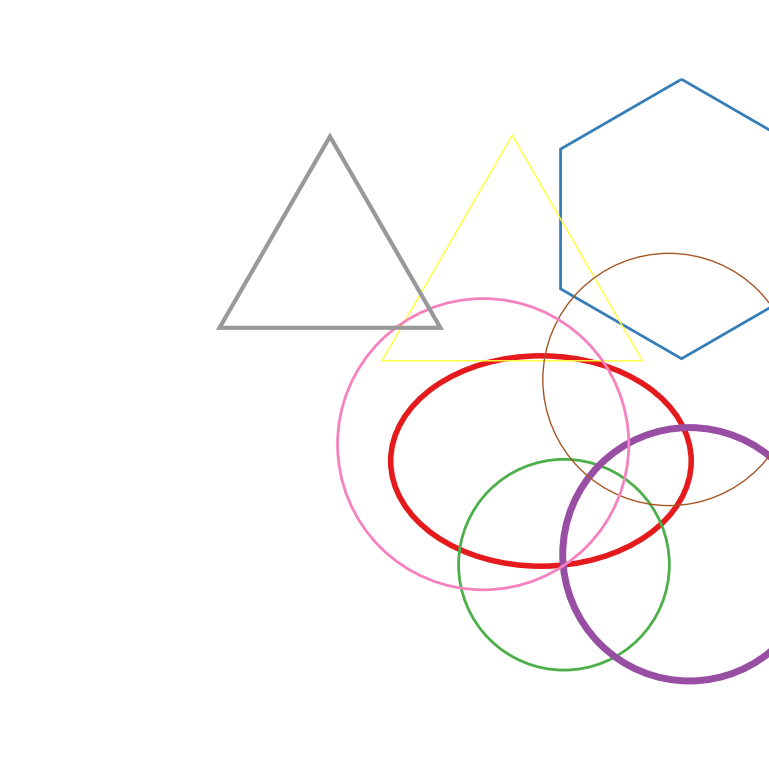[{"shape": "oval", "thickness": 2, "radius": 0.98, "center": [0.703, 0.401]}, {"shape": "hexagon", "thickness": 1, "radius": 0.91, "center": [0.885, 0.716]}, {"shape": "circle", "thickness": 1, "radius": 0.68, "center": [0.732, 0.267]}, {"shape": "circle", "thickness": 2.5, "radius": 0.82, "center": [0.895, 0.28]}, {"shape": "triangle", "thickness": 0.5, "radius": 0.98, "center": [0.665, 0.629]}, {"shape": "circle", "thickness": 0.5, "radius": 0.82, "center": [0.869, 0.507]}, {"shape": "circle", "thickness": 1, "radius": 0.95, "center": [0.627, 0.423]}, {"shape": "triangle", "thickness": 1.5, "radius": 0.83, "center": [0.429, 0.657]}]